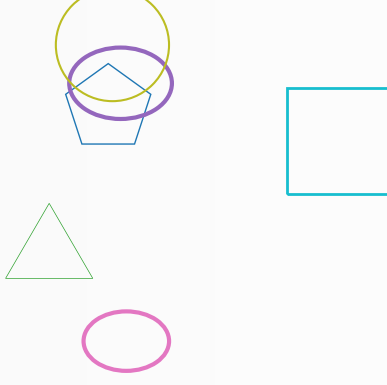[{"shape": "pentagon", "thickness": 1, "radius": 0.58, "center": [0.279, 0.719]}, {"shape": "triangle", "thickness": 0.5, "radius": 0.65, "center": [0.127, 0.342]}, {"shape": "oval", "thickness": 3, "radius": 0.66, "center": [0.311, 0.784]}, {"shape": "oval", "thickness": 3, "radius": 0.55, "center": [0.326, 0.114]}, {"shape": "circle", "thickness": 1.5, "radius": 0.73, "center": [0.29, 0.883]}, {"shape": "square", "thickness": 2, "radius": 0.68, "center": [0.877, 0.634]}]